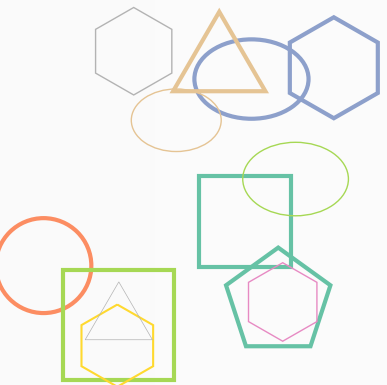[{"shape": "pentagon", "thickness": 3, "radius": 0.71, "center": [0.718, 0.215]}, {"shape": "square", "thickness": 3, "radius": 0.59, "center": [0.633, 0.424]}, {"shape": "circle", "thickness": 3, "radius": 0.62, "center": [0.112, 0.31]}, {"shape": "hexagon", "thickness": 3, "radius": 0.66, "center": [0.861, 0.824]}, {"shape": "oval", "thickness": 3, "radius": 0.74, "center": [0.649, 0.795]}, {"shape": "hexagon", "thickness": 1, "radius": 0.51, "center": [0.73, 0.216]}, {"shape": "square", "thickness": 3, "radius": 0.72, "center": [0.307, 0.155]}, {"shape": "oval", "thickness": 1, "radius": 0.68, "center": [0.763, 0.535]}, {"shape": "hexagon", "thickness": 1.5, "radius": 0.53, "center": [0.303, 0.102]}, {"shape": "oval", "thickness": 1, "radius": 0.58, "center": [0.455, 0.688]}, {"shape": "triangle", "thickness": 3, "radius": 0.69, "center": [0.566, 0.832]}, {"shape": "triangle", "thickness": 0.5, "radius": 0.5, "center": [0.307, 0.168]}, {"shape": "hexagon", "thickness": 1, "radius": 0.57, "center": [0.345, 0.867]}]